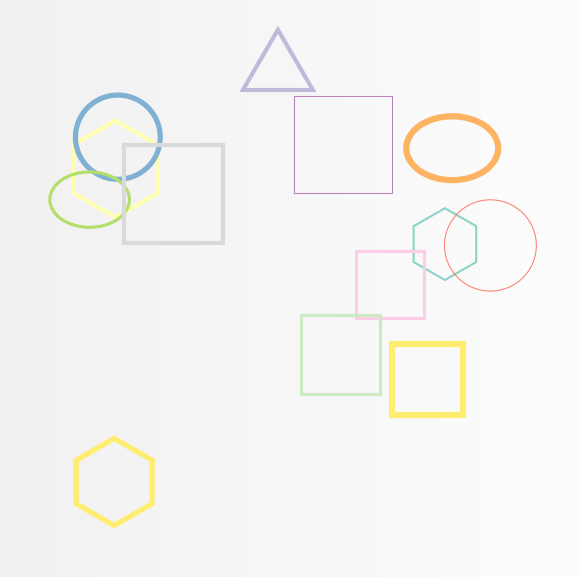[{"shape": "hexagon", "thickness": 1, "radius": 0.31, "center": [0.765, 0.576]}, {"shape": "hexagon", "thickness": 2, "radius": 0.42, "center": [0.199, 0.707]}, {"shape": "triangle", "thickness": 2, "radius": 0.35, "center": [0.478, 0.878]}, {"shape": "circle", "thickness": 0.5, "radius": 0.4, "center": [0.844, 0.574]}, {"shape": "circle", "thickness": 2.5, "radius": 0.36, "center": [0.203, 0.762]}, {"shape": "oval", "thickness": 3, "radius": 0.4, "center": [0.778, 0.743]}, {"shape": "oval", "thickness": 1.5, "radius": 0.34, "center": [0.154, 0.653]}, {"shape": "square", "thickness": 1.5, "radius": 0.29, "center": [0.671, 0.506]}, {"shape": "square", "thickness": 2, "radius": 0.42, "center": [0.299, 0.664]}, {"shape": "square", "thickness": 0.5, "radius": 0.42, "center": [0.59, 0.749]}, {"shape": "square", "thickness": 1.5, "radius": 0.34, "center": [0.586, 0.385]}, {"shape": "hexagon", "thickness": 2.5, "radius": 0.38, "center": [0.196, 0.165]}, {"shape": "square", "thickness": 3, "radius": 0.31, "center": [0.735, 0.342]}]